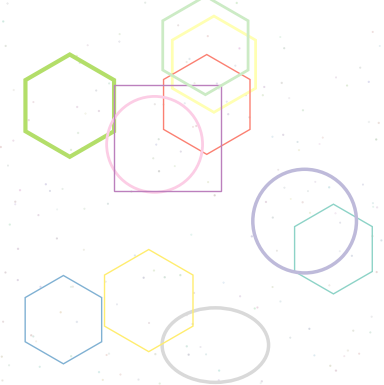[{"shape": "hexagon", "thickness": 1, "radius": 0.58, "center": [0.866, 0.353]}, {"shape": "hexagon", "thickness": 2, "radius": 0.62, "center": [0.556, 0.833]}, {"shape": "circle", "thickness": 2.5, "radius": 0.67, "center": [0.791, 0.426]}, {"shape": "hexagon", "thickness": 1, "radius": 0.65, "center": [0.537, 0.729]}, {"shape": "hexagon", "thickness": 1, "radius": 0.57, "center": [0.165, 0.17]}, {"shape": "hexagon", "thickness": 3, "radius": 0.66, "center": [0.181, 0.726]}, {"shape": "circle", "thickness": 2, "radius": 0.62, "center": [0.402, 0.625]}, {"shape": "oval", "thickness": 2.5, "radius": 0.69, "center": [0.559, 0.104]}, {"shape": "square", "thickness": 1, "radius": 0.69, "center": [0.435, 0.641]}, {"shape": "hexagon", "thickness": 2, "radius": 0.64, "center": [0.534, 0.882]}, {"shape": "hexagon", "thickness": 1, "radius": 0.66, "center": [0.386, 0.219]}]